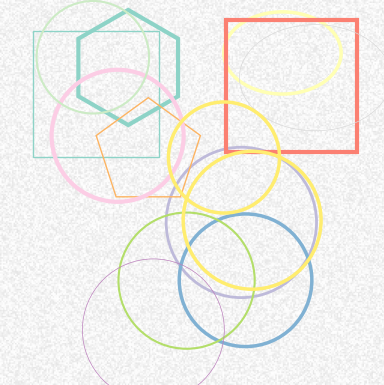[{"shape": "square", "thickness": 1, "radius": 0.82, "center": [0.249, 0.755]}, {"shape": "hexagon", "thickness": 3, "radius": 0.75, "center": [0.333, 0.825]}, {"shape": "oval", "thickness": 2.5, "radius": 0.76, "center": [0.734, 0.862]}, {"shape": "circle", "thickness": 2, "radius": 0.98, "center": [0.627, 0.422]}, {"shape": "square", "thickness": 3, "radius": 0.85, "center": [0.758, 0.777]}, {"shape": "circle", "thickness": 2.5, "radius": 0.86, "center": [0.638, 0.272]}, {"shape": "pentagon", "thickness": 1, "radius": 0.71, "center": [0.385, 0.604]}, {"shape": "circle", "thickness": 1.5, "radius": 0.88, "center": [0.485, 0.271]}, {"shape": "circle", "thickness": 3, "radius": 0.86, "center": [0.306, 0.647]}, {"shape": "oval", "thickness": 0.5, "radius": 0.98, "center": [0.819, 0.798]}, {"shape": "circle", "thickness": 0.5, "radius": 0.92, "center": [0.398, 0.143]}, {"shape": "circle", "thickness": 1.5, "radius": 0.73, "center": [0.241, 0.851]}, {"shape": "circle", "thickness": 2.5, "radius": 0.9, "center": [0.655, 0.428]}, {"shape": "circle", "thickness": 2.5, "radius": 0.72, "center": [0.582, 0.591]}]